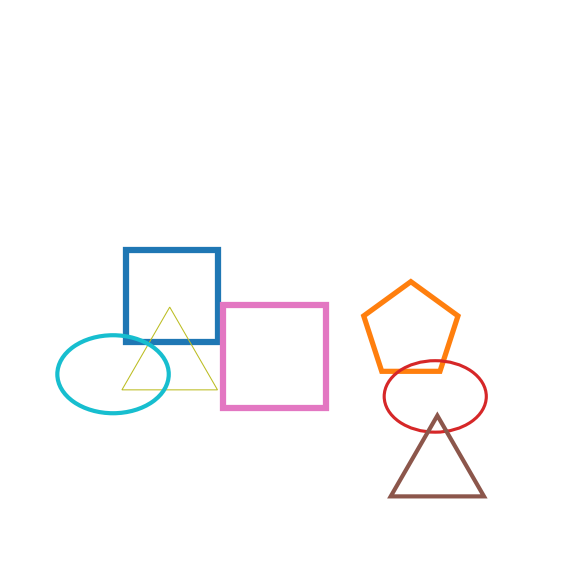[{"shape": "square", "thickness": 3, "radius": 0.4, "center": [0.298, 0.487]}, {"shape": "pentagon", "thickness": 2.5, "radius": 0.43, "center": [0.711, 0.426]}, {"shape": "oval", "thickness": 1.5, "radius": 0.44, "center": [0.754, 0.313]}, {"shape": "triangle", "thickness": 2, "radius": 0.47, "center": [0.757, 0.186]}, {"shape": "square", "thickness": 3, "radius": 0.45, "center": [0.475, 0.382]}, {"shape": "triangle", "thickness": 0.5, "radius": 0.48, "center": [0.294, 0.372]}, {"shape": "oval", "thickness": 2, "radius": 0.48, "center": [0.196, 0.351]}]